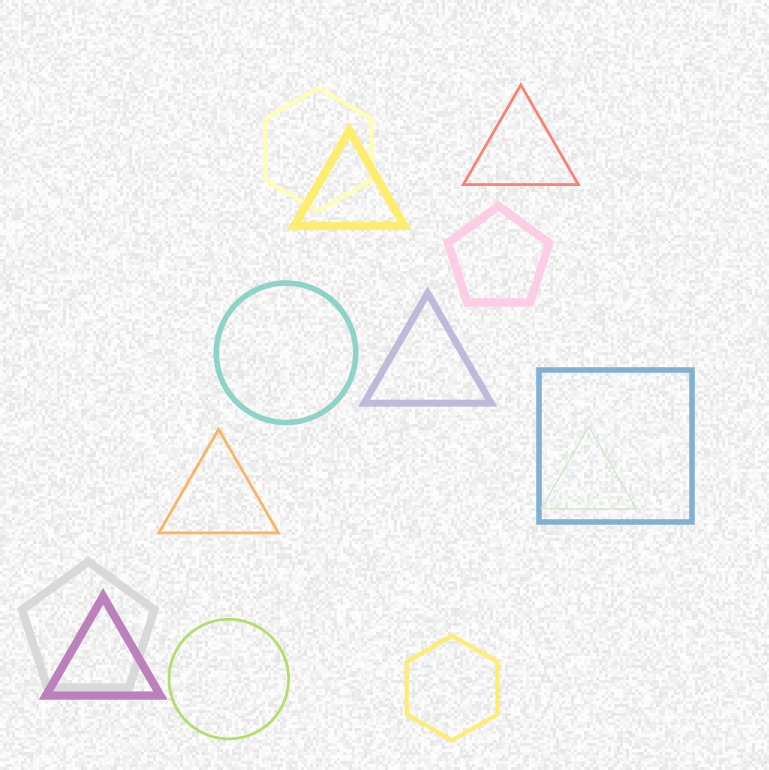[{"shape": "circle", "thickness": 2, "radius": 0.45, "center": [0.371, 0.542]}, {"shape": "hexagon", "thickness": 1.5, "radius": 0.4, "center": [0.414, 0.806]}, {"shape": "triangle", "thickness": 2.5, "radius": 0.48, "center": [0.555, 0.524]}, {"shape": "triangle", "thickness": 1, "radius": 0.43, "center": [0.676, 0.803]}, {"shape": "square", "thickness": 2, "radius": 0.49, "center": [0.799, 0.42]}, {"shape": "triangle", "thickness": 1, "radius": 0.45, "center": [0.284, 0.353]}, {"shape": "circle", "thickness": 1, "radius": 0.39, "center": [0.297, 0.118]}, {"shape": "pentagon", "thickness": 3, "radius": 0.35, "center": [0.648, 0.663]}, {"shape": "pentagon", "thickness": 3, "radius": 0.45, "center": [0.115, 0.18]}, {"shape": "triangle", "thickness": 3, "radius": 0.43, "center": [0.134, 0.14]}, {"shape": "triangle", "thickness": 0.5, "radius": 0.36, "center": [0.765, 0.375]}, {"shape": "triangle", "thickness": 3, "radius": 0.41, "center": [0.454, 0.748]}, {"shape": "hexagon", "thickness": 1.5, "radius": 0.34, "center": [0.587, 0.106]}]